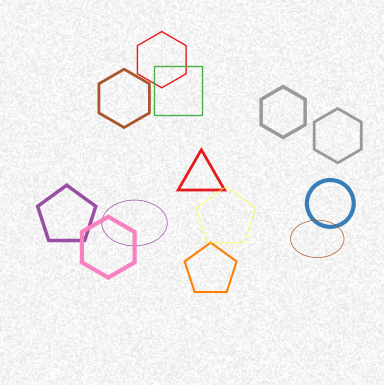[{"shape": "hexagon", "thickness": 1, "radius": 0.37, "center": [0.42, 0.845]}, {"shape": "triangle", "thickness": 2, "radius": 0.35, "center": [0.523, 0.541]}, {"shape": "circle", "thickness": 3, "radius": 0.3, "center": [0.858, 0.472]}, {"shape": "square", "thickness": 1, "radius": 0.31, "center": [0.463, 0.765]}, {"shape": "oval", "thickness": 0.5, "radius": 0.43, "center": [0.349, 0.421]}, {"shape": "pentagon", "thickness": 2.5, "radius": 0.4, "center": [0.173, 0.44]}, {"shape": "pentagon", "thickness": 1.5, "radius": 0.36, "center": [0.547, 0.299]}, {"shape": "pentagon", "thickness": 0.5, "radius": 0.4, "center": [0.587, 0.435]}, {"shape": "oval", "thickness": 0.5, "radius": 0.35, "center": [0.824, 0.38]}, {"shape": "hexagon", "thickness": 2, "radius": 0.38, "center": [0.322, 0.745]}, {"shape": "hexagon", "thickness": 3, "radius": 0.4, "center": [0.281, 0.358]}, {"shape": "hexagon", "thickness": 2, "radius": 0.35, "center": [0.877, 0.648]}, {"shape": "hexagon", "thickness": 2.5, "radius": 0.33, "center": [0.735, 0.709]}]